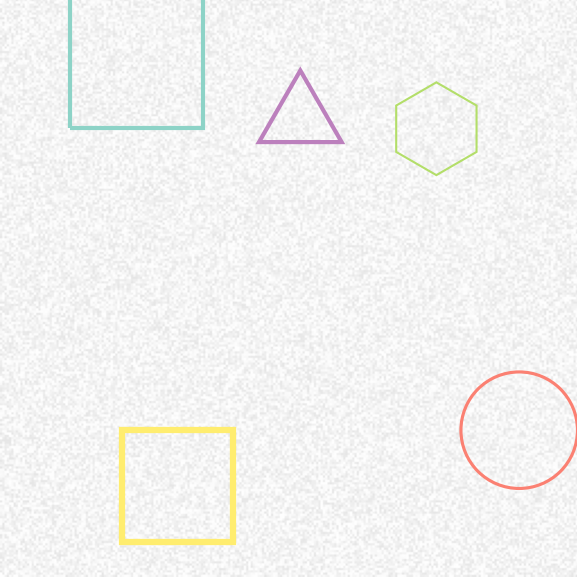[{"shape": "square", "thickness": 2, "radius": 0.58, "center": [0.237, 0.893]}, {"shape": "circle", "thickness": 1.5, "radius": 0.5, "center": [0.899, 0.254]}, {"shape": "hexagon", "thickness": 1, "radius": 0.4, "center": [0.756, 0.776]}, {"shape": "triangle", "thickness": 2, "radius": 0.41, "center": [0.52, 0.794]}, {"shape": "square", "thickness": 3, "radius": 0.48, "center": [0.308, 0.158]}]